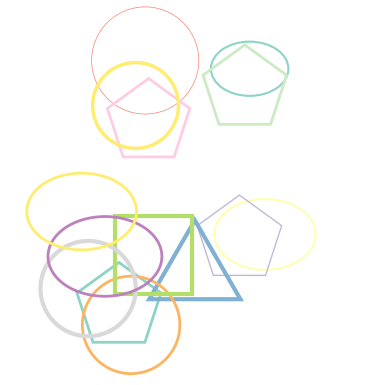[{"shape": "oval", "thickness": 1.5, "radius": 0.5, "center": [0.648, 0.821]}, {"shape": "pentagon", "thickness": 2, "radius": 0.57, "center": [0.309, 0.204]}, {"shape": "oval", "thickness": 1.5, "radius": 0.66, "center": [0.688, 0.391]}, {"shape": "pentagon", "thickness": 1, "radius": 0.58, "center": [0.622, 0.378]}, {"shape": "circle", "thickness": 0.5, "radius": 0.7, "center": [0.377, 0.843]}, {"shape": "triangle", "thickness": 3, "radius": 0.68, "center": [0.506, 0.291]}, {"shape": "circle", "thickness": 2, "radius": 0.63, "center": [0.341, 0.156]}, {"shape": "square", "thickness": 3, "radius": 0.5, "center": [0.398, 0.338]}, {"shape": "pentagon", "thickness": 2, "radius": 0.56, "center": [0.386, 0.683]}, {"shape": "circle", "thickness": 3, "radius": 0.62, "center": [0.229, 0.251]}, {"shape": "oval", "thickness": 2, "radius": 0.74, "center": [0.273, 0.334]}, {"shape": "pentagon", "thickness": 2, "radius": 0.57, "center": [0.636, 0.769]}, {"shape": "oval", "thickness": 2, "radius": 0.71, "center": [0.212, 0.451]}, {"shape": "circle", "thickness": 2.5, "radius": 0.56, "center": [0.352, 0.726]}]